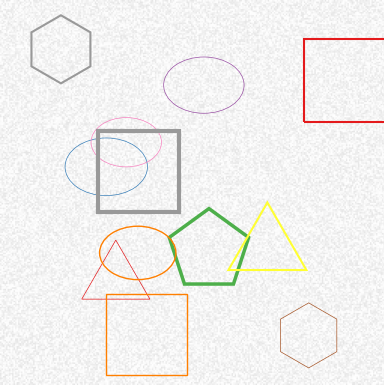[{"shape": "triangle", "thickness": 0.5, "radius": 0.51, "center": [0.301, 0.274]}, {"shape": "square", "thickness": 1.5, "radius": 0.54, "center": [0.897, 0.79]}, {"shape": "oval", "thickness": 0.5, "radius": 0.53, "center": [0.276, 0.567]}, {"shape": "pentagon", "thickness": 2.5, "radius": 0.54, "center": [0.543, 0.35]}, {"shape": "oval", "thickness": 0.5, "radius": 0.52, "center": [0.53, 0.779]}, {"shape": "square", "thickness": 1, "radius": 0.53, "center": [0.38, 0.131]}, {"shape": "oval", "thickness": 1, "radius": 0.5, "center": [0.358, 0.343]}, {"shape": "triangle", "thickness": 1.5, "radius": 0.58, "center": [0.695, 0.357]}, {"shape": "hexagon", "thickness": 0.5, "radius": 0.42, "center": [0.802, 0.129]}, {"shape": "oval", "thickness": 0.5, "radius": 0.46, "center": [0.328, 0.631]}, {"shape": "square", "thickness": 3, "radius": 0.53, "center": [0.359, 0.554]}, {"shape": "hexagon", "thickness": 1.5, "radius": 0.44, "center": [0.158, 0.872]}]